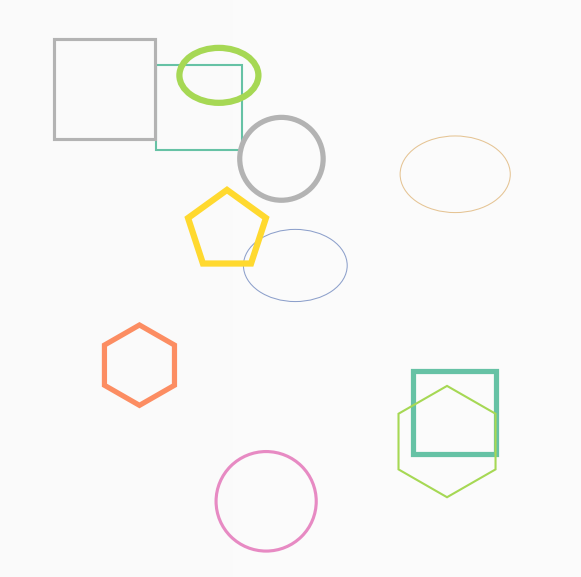[{"shape": "square", "thickness": 2.5, "radius": 0.36, "center": [0.782, 0.285]}, {"shape": "square", "thickness": 1, "radius": 0.37, "center": [0.342, 0.813]}, {"shape": "hexagon", "thickness": 2.5, "radius": 0.35, "center": [0.24, 0.367]}, {"shape": "oval", "thickness": 0.5, "radius": 0.45, "center": [0.508, 0.539]}, {"shape": "circle", "thickness": 1.5, "radius": 0.43, "center": [0.458, 0.131]}, {"shape": "oval", "thickness": 3, "radius": 0.34, "center": [0.377, 0.869]}, {"shape": "hexagon", "thickness": 1, "radius": 0.48, "center": [0.769, 0.235]}, {"shape": "pentagon", "thickness": 3, "radius": 0.35, "center": [0.391, 0.6]}, {"shape": "oval", "thickness": 0.5, "radius": 0.47, "center": [0.783, 0.697]}, {"shape": "square", "thickness": 1.5, "radius": 0.43, "center": [0.18, 0.845]}, {"shape": "circle", "thickness": 2.5, "radius": 0.36, "center": [0.484, 0.724]}]